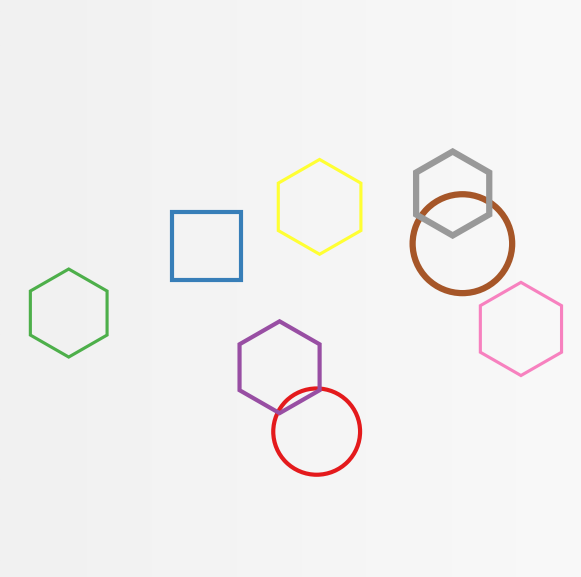[{"shape": "circle", "thickness": 2, "radius": 0.37, "center": [0.545, 0.252]}, {"shape": "square", "thickness": 2, "radius": 0.3, "center": [0.355, 0.573]}, {"shape": "hexagon", "thickness": 1.5, "radius": 0.38, "center": [0.118, 0.457]}, {"shape": "hexagon", "thickness": 2, "radius": 0.4, "center": [0.481, 0.363]}, {"shape": "hexagon", "thickness": 1.5, "radius": 0.41, "center": [0.55, 0.641]}, {"shape": "circle", "thickness": 3, "radius": 0.43, "center": [0.796, 0.577]}, {"shape": "hexagon", "thickness": 1.5, "radius": 0.4, "center": [0.896, 0.43]}, {"shape": "hexagon", "thickness": 3, "radius": 0.36, "center": [0.779, 0.664]}]